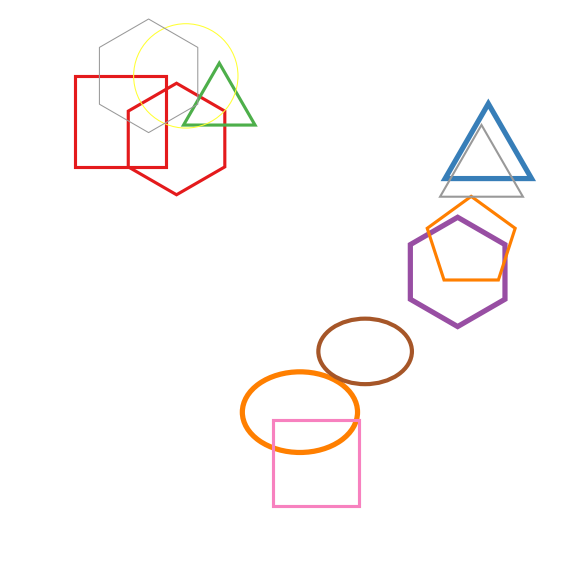[{"shape": "square", "thickness": 1.5, "radius": 0.39, "center": [0.208, 0.789]}, {"shape": "hexagon", "thickness": 1.5, "radius": 0.48, "center": [0.306, 0.758]}, {"shape": "triangle", "thickness": 2.5, "radius": 0.43, "center": [0.846, 0.733]}, {"shape": "triangle", "thickness": 1.5, "radius": 0.36, "center": [0.38, 0.818]}, {"shape": "hexagon", "thickness": 2.5, "radius": 0.47, "center": [0.792, 0.528]}, {"shape": "pentagon", "thickness": 1.5, "radius": 0.4, "center": [0.816, 0.579]}, {"shape": "oval", "thickness": 2.5, "radius": 0.5, "center": [0.519, 0.285]}, {"shape": "circle", "thickness": 0.5, "radius": 0.45, "center": [0.322, 0.868]}, {"shape": "oval", "thickness": 2, "radius": 0.41, "center": [0.632, 0.391]}, {"shape": "square", "thickness": 1.5, "radius": 0.37, "center": [0.547, 0.197]}, {"shape": "hexagon", "thickness": 0.5, "radius": 0.49, "center": [0.257, 0.868]}, {"shape": "triangle", "thickness": 1, "radius": 0.41, "center": [0.834, 0.7]}]